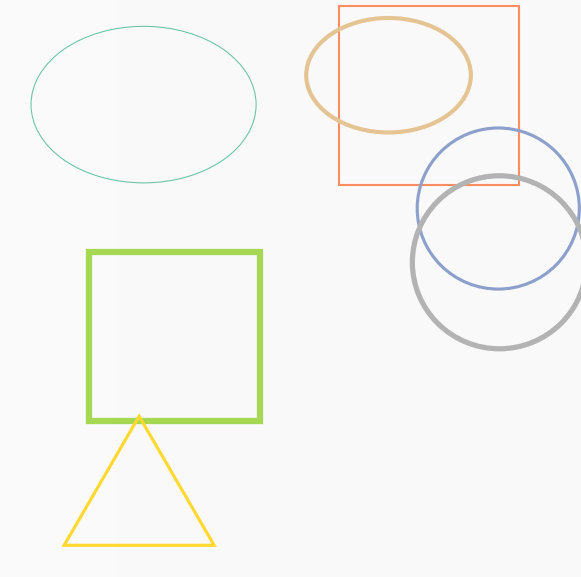[{"shape": "oval", "thickness": 0.5, "radius": 0.97, "center": [0.247, 0.818]}, {"shape": "square", "thickness": 1, "radius": 0.77, "center": [0.738, 0.833]}, {"shape": "circle", "thickness": 1.5, "radius": 0.7, "center": [0.857, 0.638]}, {"shape": "square", "thickness": 3, "radius": 0.73, "center": [0.3, 0.416]}, {"shape": "triangle", "thickness": 1.5, "radius": 0.74, "center": [0.239, 0.129]}, {"shape": "oval", "thickness": 2, "radius": 0.71, "center": [0.668, 0.869]}, {"shape": "circle", "thickness": 2.5, "radius": 0.75, "center": [0.859, 0.545]}]